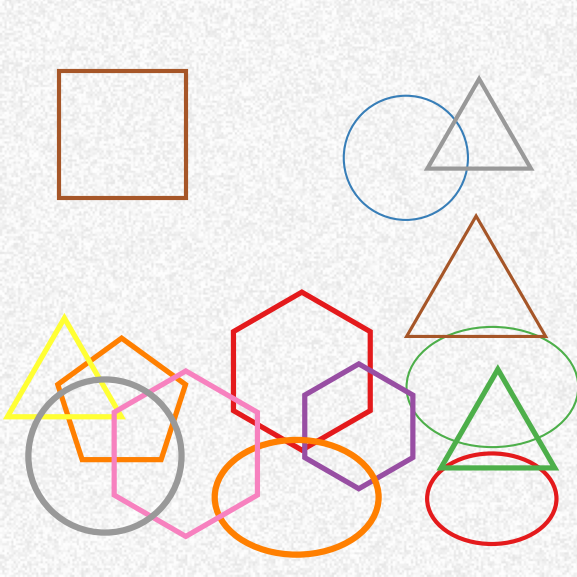[{"shape": "oval", "thickness": 2, "radius": 0.56, "center": [0.852, 0.136]}, {"shape": "hexagon", "thickness": 2.5, "radius": 0.68, "center": [0.523, 0.357]}, {"shape": "circle", "thickness": 1, "radius": 0.54, "center": [0.703, 0.726]}, {"shape": "oval", "thickness": 1, "radius": 0.74, "center": [0.853, 0.329]}, {"shape": "triangle", "thickness": 2.5, "radius": 0.57, "center": [0.862, 0.246]}, {"shape": "hexagon", "thickness": 2.5, "radius": 0.54, "center": [0.621, 0.261]}, {"shape": "pentagon", "thickness": 2.5, "radius": 0.58, "center": [0.211, 0.297]}, {"shape": "oval", "thickness": 3, "radius": 0.71, "center": [0.514, 0.138]}, {"shape": "triangle", "thickness": 2.5, "radius": 0.57, "center": [0.112, 0.334]}, {"shape": "square", "thickness": 2, "radius": 0.55, "center": [0.213, 0.766]}, {"shape": "triangle", "thickness": 1.5, "radius": 0.7, "center": [0.824, 0.486]}, {"shape": "hexagon", "thickness": 2.5, "radius": 0.72, "center": [0.322, 0.214]}, {"shape": "circle", "thickness": 3, "radius": 0.66, "center": [0.182, 0.209]}, {"shape": "triangle", "thickness": 2, "radius": 0.52, "center": [0.83, 0.759]}]